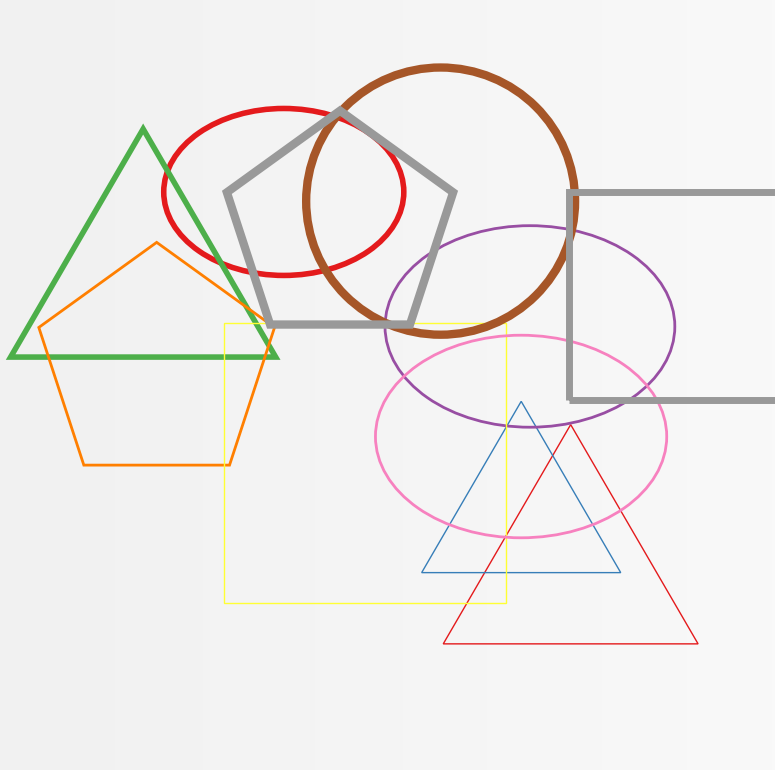[{"shape": "oval", "thickness": 2, "radius": 0.77, "center": [0.366, 0.751]}, {"shape": "triangle", "thickness": 0.5, "radius": 0.95, "center": [0.736, 0.259]}, {"shape": "triangle", "thickness": 0.5, "radius": 0.74, "center": [0.673, 0.33]}, {"shape": "triangle", "thickness": 2, "radius": 0.99, "center": [0.185, 0.635]}, {"shape": "oval", "thickness": 1, "radius": 0.93, "center": [0.684, 0.576]}, {"shape": "pentagon", "thickness": 1, "radius": 0.8, "center": [0.202, 0.525]}, {"shape": "square", "thickness": 0.5, "radius": 0.91, "center": [0.471, 0.398]}, {"shape": "circle", "thickness": 3, "radius": 0.87, "center": [0.569, 0.739]}, {"shape": "oval", "thickness": 1, "radius": 0.94, "center": [0.672, 0.433]}, {"shape": "square", "thickness": 2.5, "radius": 0.67, "center": [0.869, 0.616]}, {"shape": "pentagon", "thickness": 3, "radius": 0.77, "center": [0.439, 0.703]}]